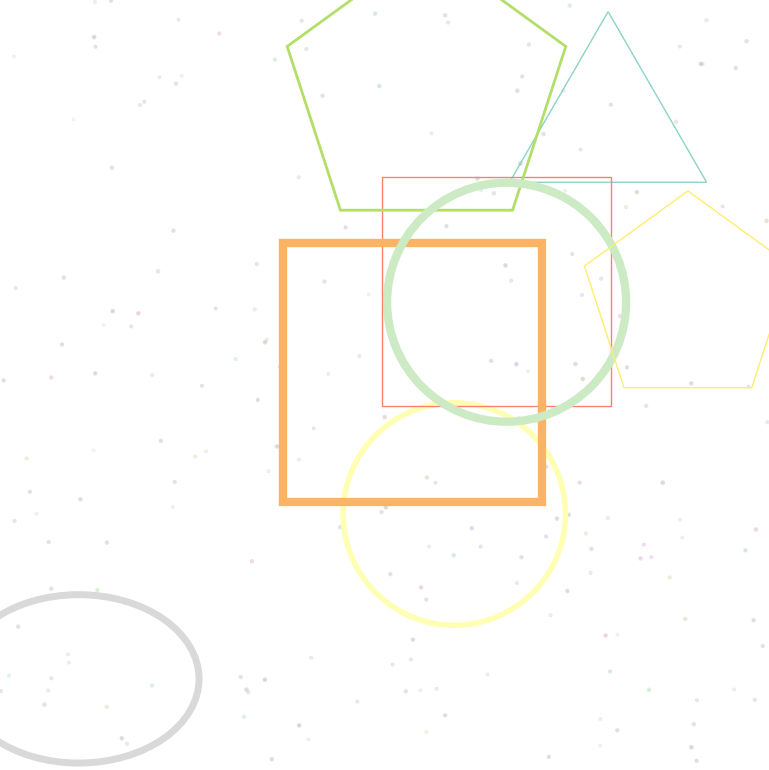[{"shape": "triangle", "thickness": 0.5, "radius": 0.74, "center": [0.79, 0.837]}, {"shape": "circle", "thickness": 2, "radius": 0.72, "center": [0.59, 0.332]}, {"shape": "square", "thickness": 0.5, "radius": 0.74, "center": [0.645, 0.622]}, {"shape": "square", "thickness": 3, "radius": 0.84, "center": [0.536, 0.516]}, {"shape": "pentagon", "thickness": 1, "radius": 0.95, "center": [0.554, 0.881]}, {"shape": "oval", "thickness": 2.5, "radius": 0.78, "center": [0.102, 0.118]}, {"shape": "circle", "thickness": 3, "radius": 0.78, "center": [0.658, 0.608]}, {"shape": "pentagon", "thickness": 0.5, "radius": 0.71, "center": [0.893, 0.611]}]